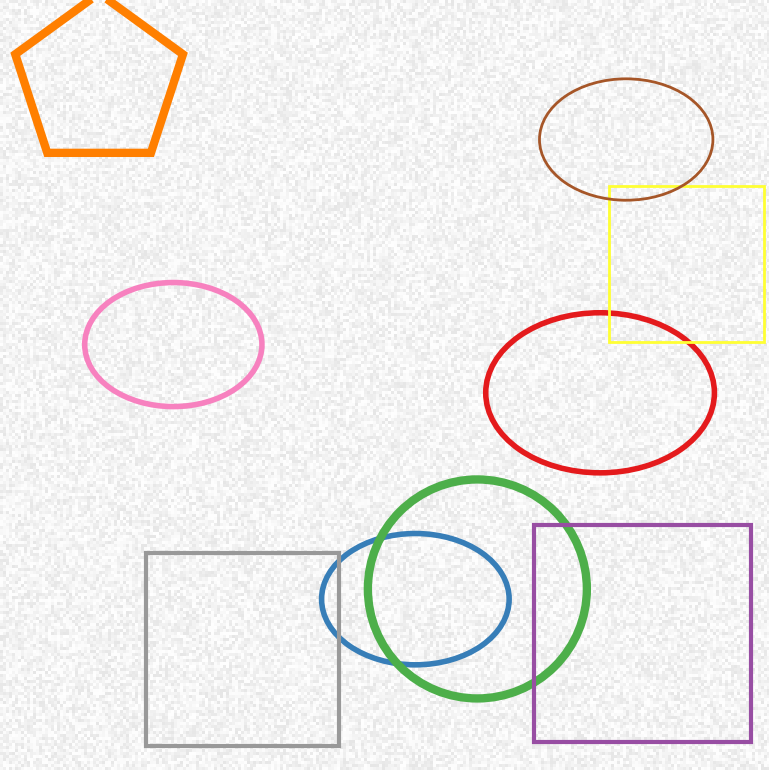[{"shape": "oval", "thickness": 2, "radius": 0.74, "center": [0.779, 0.49]}, {"shape": "oval", "thickness": 2, "radius": 0.61, "center": [0.539, 0.222]}, {"shape": "circle", "thickness": 3, "radius": 0.71, "center": [0.62, 0.235]}, {"shape": "square", "thickness": 1.5, "radius": 0.71, "center": [0.835, 0.177]}, {"shape": "pentagon", "thickness": 3, "radius": 0.57, "center": [0.129, 0.894]}, {"shape": "square", "thickness": 1, "radius": 0.5, "center": [0.892, 0.657]}, {"shape": "oval", "thickness": 1, "radius": 0.56, "center": [0.813, 0.819]}, {"shape": "oval", "thickness": 2, "radius": 0.58, "center": [0.225, 0.553]}, {"shape": "square", "thickness": 1.5, "radius": 0.63, "center": [0.315, 0.156]}]